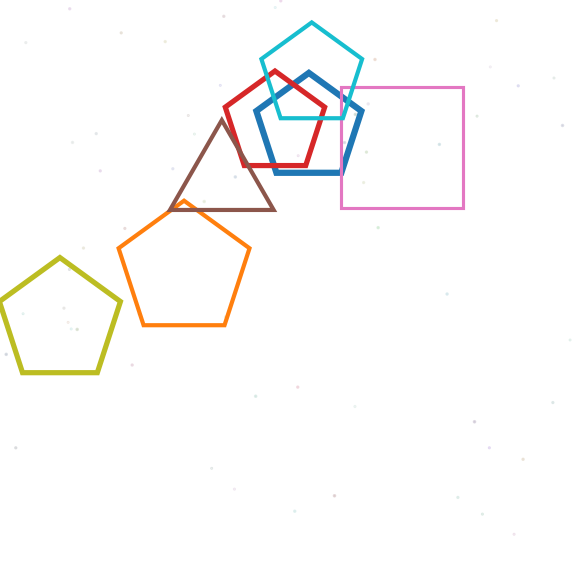[{"shape": "pentagon", "thickness": 3, "radius": 0.48, "center": [0.535, 0.777]}, {"shape": "pentagon", "thickness": 2, "radius": 0.6, "center": [0.319, 0.532]}, {"shape": "pentagon", "thickness": 2.5, "radius": 0.45, "center": [0.476, 0.786]}, {"shape": "triangle", "thickness": 2, "radius": 0.52, "center": [0.384, 0.687]}, {"shape": "square", "thickness": 1.5, "radius": 0.53, "center": [0.696, 0.744]}, {"shape": "pentagon", "thickness": 2.5, "radius": 0.55, "center": [0.104, 0.443]}, {"shape": "pentagon", "thickness": 2, "radius": 0.46, "center": [0.54, 0.869]}]